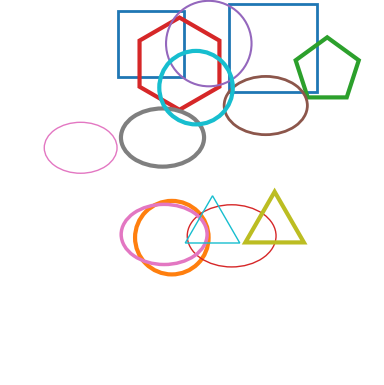[{"shape": "square", "thickness": 2, "radius": 0.57, "center": [0.709, 0.876]}, {"shape": "square", "thickness": 2, "radius": 0.43, "center": [0.392, 0.886]}, {"shape": "circle", "thickness": 3, "radius": 0.48, "center": [0.446, 0.383]}, {"shape": "pentagon", "thickness": 3, "radius": 0.43, "center": [0.85, 0.817]}, {"shape": "hexagon", "thickness": 3, "radius": 0.6, "center": [0.466, 0.835]}, {"shape": "oval", "thickness": 1, "radius": 0.58, "center": [0.602, 0.387]}, {"shape": "circle", "thickness": 1.5, "radius": 0.56, "center": [0.542, 0.887]}, {"shape": "oval", "thickness": 2, "radius": 0.54, "center": [0.69, 0.726]}, {"shape": "oval", "thickness": 2.5, "radius": 0.56, "center": [0.426, 0.391]}, {"shape": "oval", "thickness": 1, "radius": 0.47, "center": [0.209, 0.616]}, {"shape": "oval", "thickness": 3, "radius": 0.54, "center": [0.422, 0.643]}, {"shape": "triangle", "thickness": 3, "radius": 0.44, "center": [0.713, 0.414]}, {"shape": "circle", "thickness": 3, "radius": 0.48, "center": [0.509, 0.772]}, {"shape": "triangle", "thickness": 1, "radius": 0.41, "center": [0.552, 0.41]}]